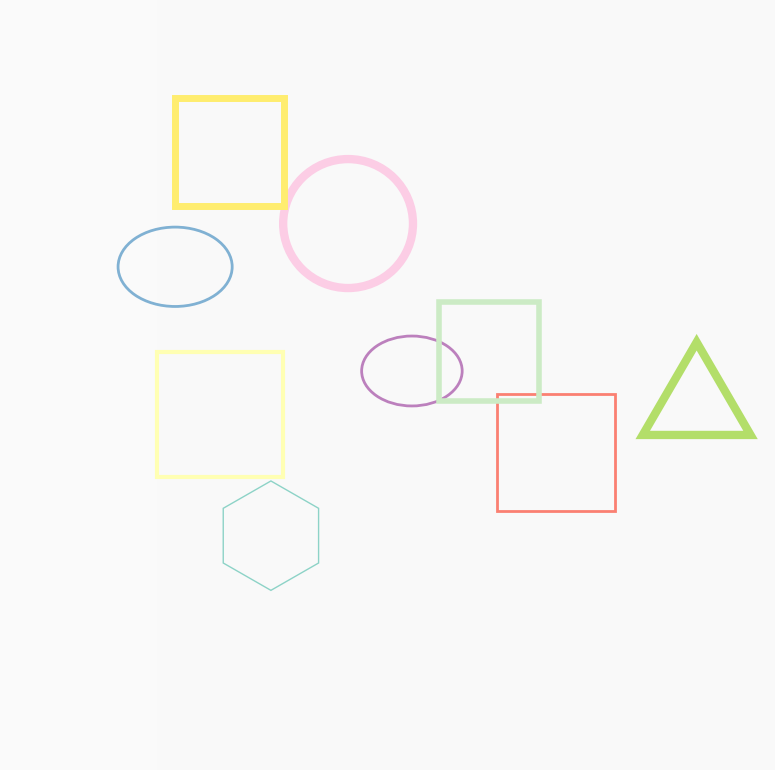[{"shape": "hexagon", "thickness": 0.5, "radius": 0.36, "center": [0.35, 0.304]}, {"shape": "square", "thickness": 1.5, "radius": 0.41, "center": [0.284, 0.462]}, {"shape": "square", "thickness": 1, "radius": 0.38, "center": [0.717, 0.413]}, {"shape": "oval", "thickness": 1, "radius": 0.37, "center": [0.226, 0.654]}, {"shape": "triangle", "thickness": 3, "radius": 0.4, "center": [0.899, 0.475]}, {"shape": "circle", "thickness": 3, "radius": 0.42, "center": [0.449, 0.71]}, {"shape": "oval", "thickness": 1, "radius": 0.32, "center": [0.531, 0.518]}, {"shape": "square", "thickness": 2, "radius": 0.32, "center": [0.631, 0.543]}, {"shape": "square", "thickness": 2.5, "radius": 0.35, "center": [0.296, 0.803]}]